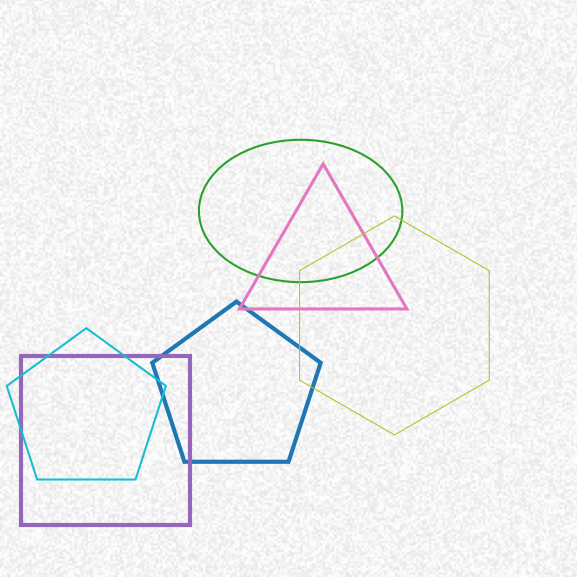[{"shape": "pentagon", "thickness": 2, "radius": 0.77, "center": [0.409, 0.324]}, {"shape": "oval", "thickness": 1, "radius": 0.88, "center": [0.521, 0.634]}, {"shape": "square", "thickness": 2, "radius": 0.73, "center": [0.182, 0.236]}, {"shape": "triangle", "thickness": 1.5, "radius": 0.84, "center": [0.56, 0.548]}, {"shape": "hexagon", "thickness": 0.5, "radius": 0.95, "center": [0.683, 0.436]}, {"shape": "pentagon", "thickness": 1, "radius": 0.72, "center": [0.149, 0.286]}]